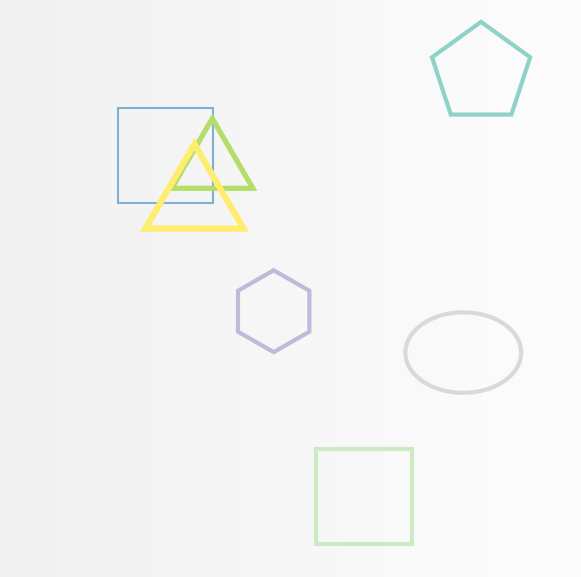[{"shape": "pentagon", "thickness": 2, "radius": 0.44, "center": [0.828, 0.873]}, {"shape": "hexagon", "thickness": 2, "radius": 0.35, "center": [0.471, 0.46]}, {"shape": "square", "thickness": 1, "radius": 0.41, "center": [0.285, 0.73]}, {"shape": "triangle", "thickness": 2.5, "radius": 0.4, "center": [0.365, 0.713]}, {"shape": "oval", "thickness": 2, "radius": 0.5, "center": [0.797, 0.389]}, {"shape": "square", "thickness": 2, "radius": 0.41, "center": [0.626, 0.139]}, {"shape": "triangle", "thickness": 3, "radius": 0.49, "center": [0.334, 0.652]}]